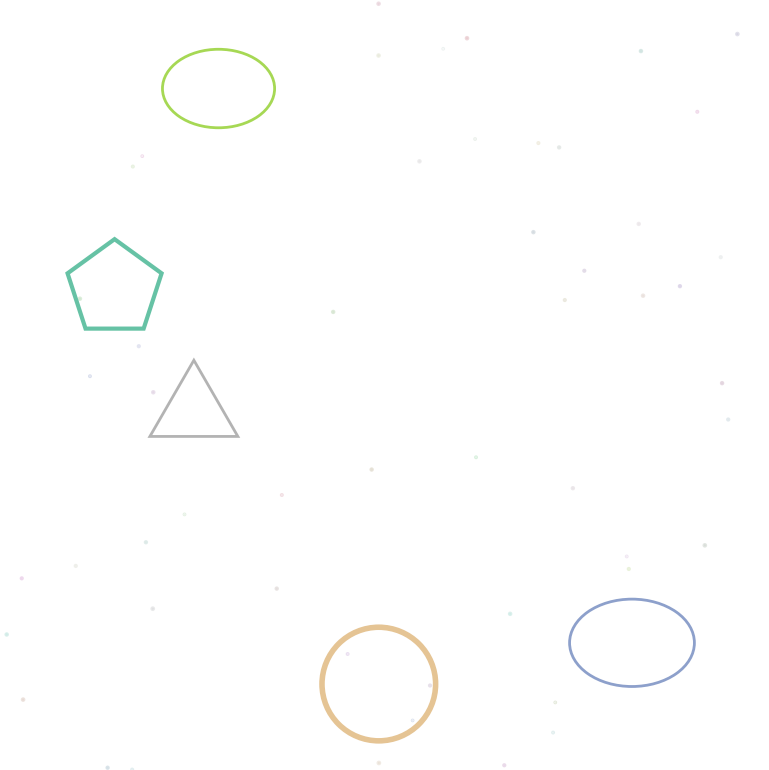[{"shape": "pentagon", "thickness": 1.5, "radius": 0.32, "center": [0.149, 0.625]}, {"shape": "oval", "thickness": 1, "radius": 0.41, "center": [0.821, 0.165]}, {"shape": "oval", "thickness": 1, "radius": 0.36, "center": [0.284, 0.885]}, {"shape": "circle", "thickness": 2, "radius": 0.37, "center": [0.492, 0.112]}, {"shape": "triangle", "thickness": 1, "radius": 0.33, "center": [0.252, 0.466]}]